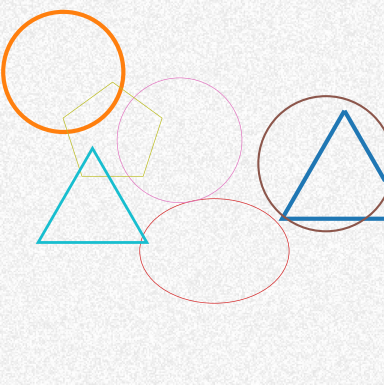[{"shape": "triangle", "thickness": 3, "radius": 0.94, "center": [0.895, 0.525]}, {"shape": "circle", "thickness": 3, "radius": 0.78, "center": [0.164, 0.813]}, {"shape": "oval", "thickness": 0.5, "radius": 0.97, "center": [0.557, 0.348]}, {"shape": "circle", "thickness": 1.5, "radius": 0.88, "center": [0.846, 0.575]}, {"shape": "circle", "thickness": 0.5, "radius": 0.81, "center": [0.466, 0.636]}, {"shape": "pentagon", "thickness": 0.5, "radius": 0.68, "center": [0.292, 0.651]}, {"shape": "triangle", "thickness": 2, "radius": 0.82, "center": [0.24, 0.452]}]